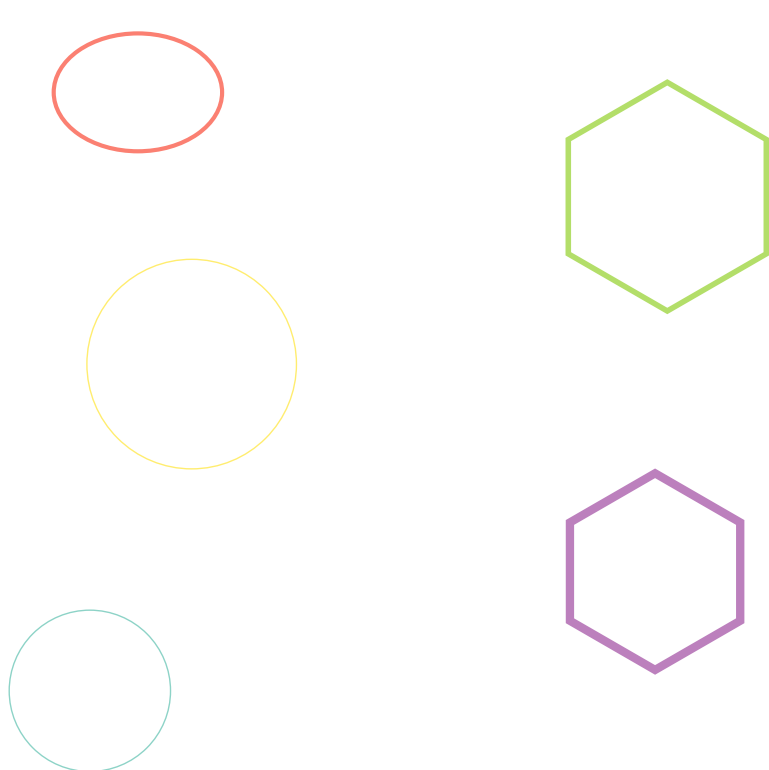[{"shape": "circle", "thickness": 0.5, "radius": 0.52, "center": [0.117, 0.103]}, {"shape": "oval", "thickness": 1.5, "radius": 0.55, "center": [0.179, 0.88]}, {"shape": "hexagon", "thickness": 2, "radius": 0.74, "center": [0.867, 0.745]}, {"shape": "hexagon", "thickness": 3, "radius": 0.64, "center": [0.851, 0.258]}, {"shape": "circle", "thickness": 0.5, "radius": 0.68, "center": [0.249, 0.527]}]